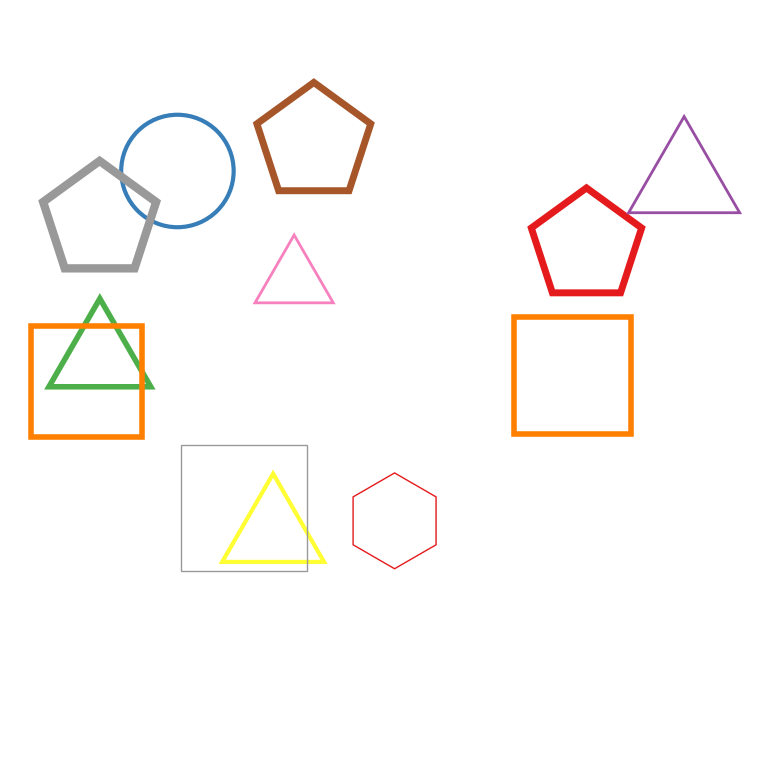[{"shape": "hexagon", "thickness": 0.5, "radius": 0.31, "center": [0.512, 0.324]}, {"shape": "pentagon", "thickness": 2.5, "radius": 0.38, "center": [0.762, 0.681]}, {"shape": "circle", "thickness": 1.5, "radius": 0.37, "center": [0.23, 0.778]}, {"shape": "triangle", "thickness": 2, "radius": 0.38, "center": [0.13, 0.536]}, {"shape": "triangle", "thickness": 1, "radius": 0.42, "center": [0.888, 0.765]}, {"shape": "square", "thickness": 2, "radius": 0.38, "center": [0.744, 0.513]}, {"shape": "square", "thickness": 2, "radius": 0.36, "center": [0.112, 0.505]}, {"shape": "triangle", "thickness": 1.5, "radius": 0.38, "center": [0.355, 0.308]}, {"shape": "pentagon", "thickness": 2.5, "radius": 0.39, "center": [0.408, 0.815]}, {"shape": "triangle", "thickness": 1, "radius": 0.29, "center": [0.382, 0.636]}, {"shape": "square", "thickness": 0.5, "radius": 0.41, "center": [0.317, 0.34]}, {"shape": "pentagon", "thickness": 3, "radius": 0.39, "center": [0.129, 0.714]}]